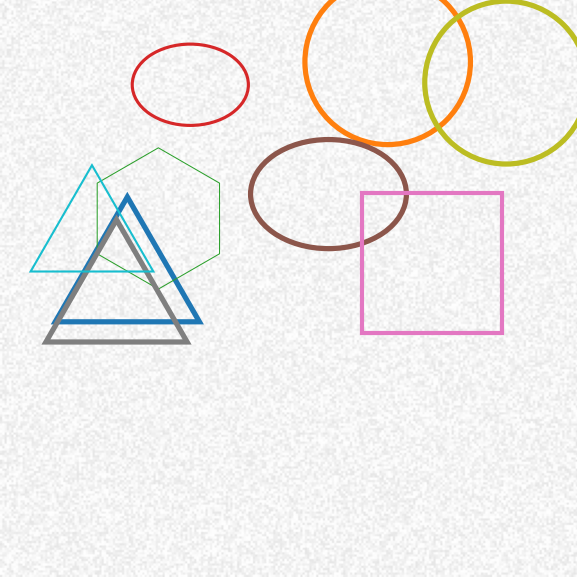[{"shape": "triangle", "thickness": 2.5, "radius": 0.72, "center": [0.22, 0.514]}, {"shape": "circle", "thickness": 2.5, "radius": 0.72, "center": [0.671, 0.892]}, {"shape": "hexagon", "thickness": 0.5, "radius": 0.61, "center": [0.274, 0.621]}, {"shape": "oval", "thickness": 1.5, "radius": 0.5, "center": [0.33, 0.852]}, {"shape": "oval", "thickness": 2.5, "radius": 0.67, "center": [0.569, 0.663]}, {"shape": "square", "thickness": 2, "radius": 0.61, "center": [0.748, 0.544]}, {"shape": "triangle", "thickness": 2.5, "radius": 0.71, "center": [0.202, 0.478]}, {"shape": "circle", "thickness": 2.5, "radius": 0.71, "center": [0.877, 0.856]}, {"shape": "triangle", "thickness": 1, "radius": 0.61, "center": [0.159, 0.59]}]